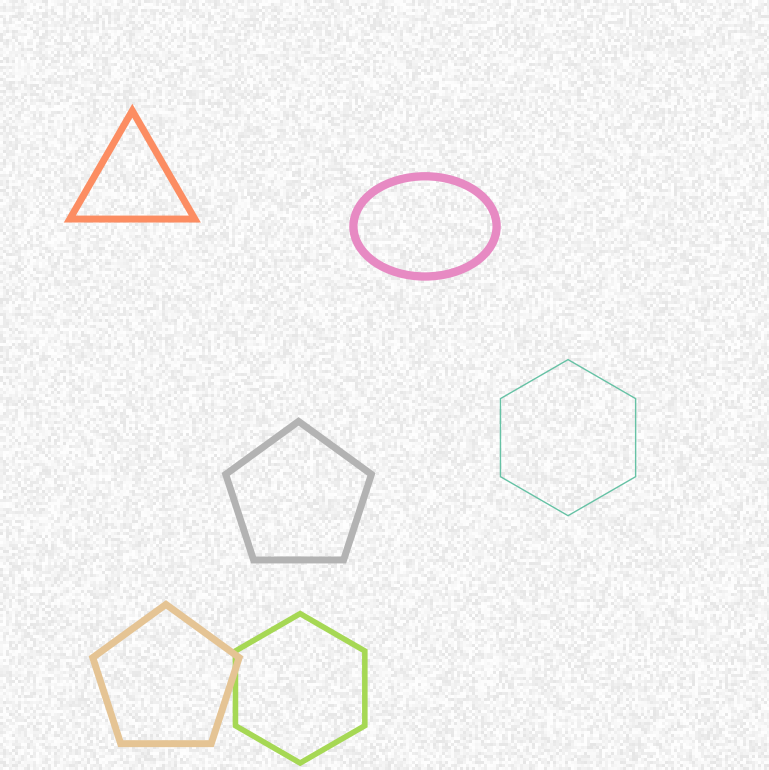[{"shape": "hexagon", "thickness": 0.5, "radius": 0.51, "center": [0.738, 0.432]}, {"shape": "triangle", "thickness": 2.5, "radius": 0.47, "center": [0.172, 0.762]}, {"shape": "oval", "thickness": 3, "radius": 0.46, "center": [0.552, 0.706]}, {"shape": "hexagon", "thickness": 2, "radius": 0.49, "center": [0.39, 0.106]}, {"shape": "pentagon", "thickness": 2.5, "radius": 0.5, "center": [0.216, 0.115]}, {"shape": "pentagon", "thickness": 2.5, "radius": 0.5, "center": [0.388, 0.353]}]